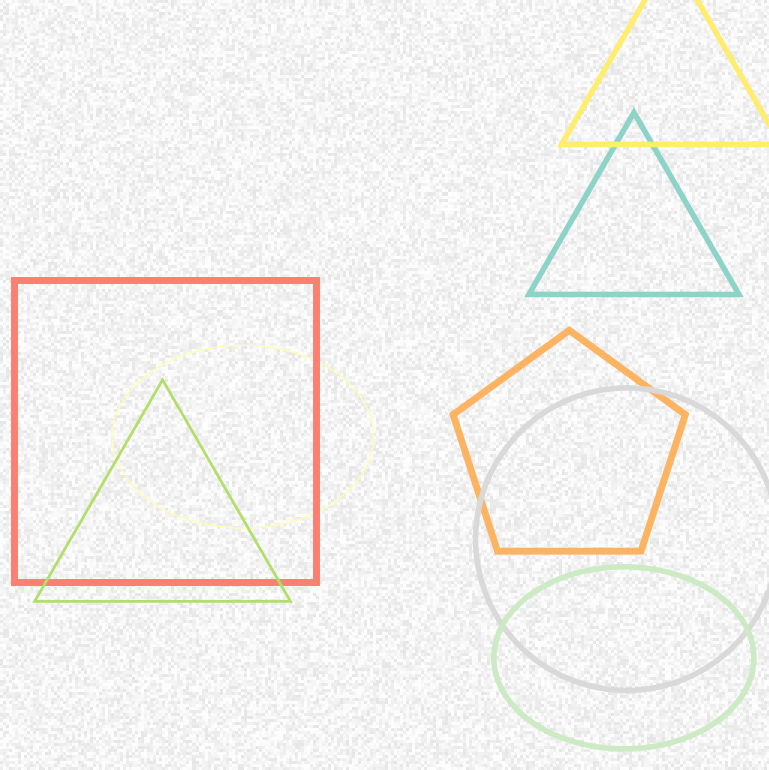[{"shape": "triangle", "thickness": 2, "radius": 0.79, "center": [0.823, 0.696]}, {"shape": "oval", "thickness": 0.5, "radius": 0.85, "center": [0.316, 0.433]}, {"shape": "square", "thickness": 2.5, "radius": 0.98, "center": [0.215, 0.441]}, {"shape": "pentagon", "thickness": 2.5, "radius": 0.79, "center": [0.739, 0.412]}, {"shape": "triangle", "thickness": 1, "radius": 0.96, "center": [0.211, 0.315]}, {"shape": "circle", "thickness": 2, "radius": 0.98, "center": [0.814, 0.3]}, {"shape": "oval", "thickness": 2, "radius": 0.84, "center": [0.81, 0.146]}, {"shape": "triangle", "thickness": 2, "radius": 0.82, "center": [0.872, 0.895]}]